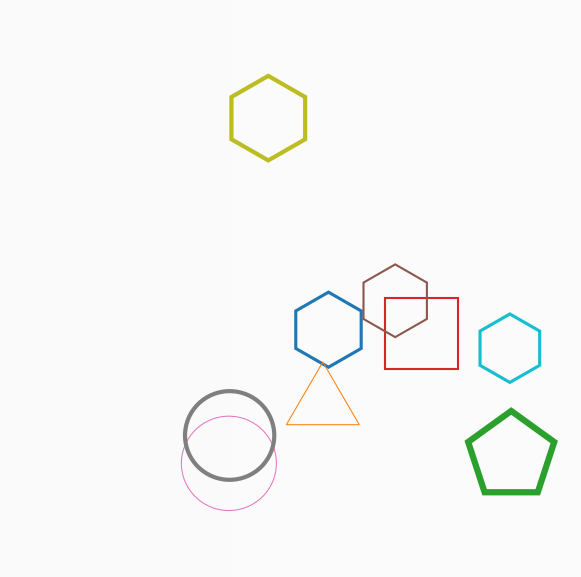[{"shape": "hexagon", "thickness": 1.5, "radius": 0.32, "center": [0.565, 0.428]}, {"shape": "triangle", "thickness": 0.5, "radius": 0.36, "center": [0.555, 0.3]}, {"shape": "pentagon", "thickness": 3, "radius": 0.39, "center": [0.879, 0.21]}, {"shape": "square", "thickness": 1, "radius": 0.31, "center": [0.725, 0.422]}, {"shape": "hexagon", "thickness": 1, "radius": 0.31, "center": [0.68, 0.478]}, {"shape": "circle", "thickness": 0.5, "radius": 0.41, "center": [0.394, 0.197]}, {"shape": "circle", "thickness": 2, "radius": 0.38, "center": [0.395, 0.245]}, {"shape": "hexagon", "thickness": 2, "radius": 0.37, "center": [0.462, 0.795]}, {"shape": "hexagon", "thickness": 1.5, "radius": 0.3, "center": [0.877, 0.396]}]